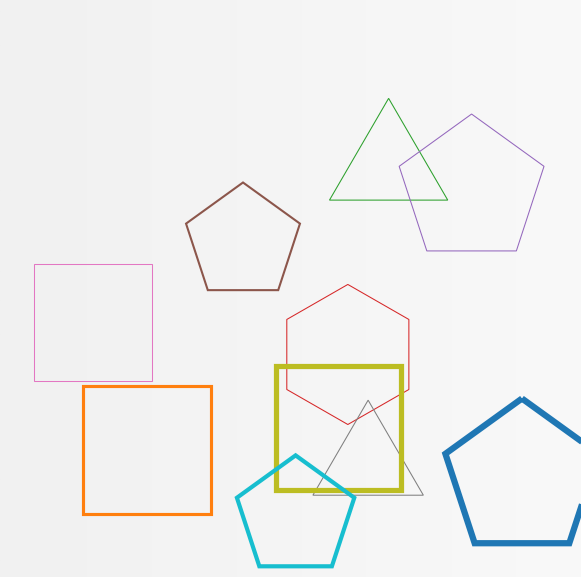[{"shape": "pentagon", "thickness": 3, "radius": 0.69, "center": [0.898, 0.171]}, {"shape": "square", "thickness": 1.5, "radius": 0.55, "center": [0.253, 0.219]}, {"shape": "triangle", "thickness": 0.5, "radius": 0.59, "center": [0.669, 0.711]}, {"shape": "hexagon", "thickness": 0.5, "radius": 0.61, "center": [0.598, 0.385]}, {"shape": "pentagon", "thickness": 0.5, "radius": 0.66, "center": [0.811, 0.671]}, {"shape": "pentagon", "thickness": 1, "radius": 0.52, "center": [0.418, 0.58]}, {"shape": "square", "thickness": 0.5, "radius": 0.51, "center": [0.159, 0.44]}, {"shape": "triangle", "thickness": 0.5, "radius": 0.55, "center": [0.633, 0.196]}, {"shape": "square", "thickness": 2.5, "radius": 0.54, "center": [0.582, 0.258]}, {"shape": "pentagon", "thickness": 2, "radius": 0.53, "center": [0.509, 0.104]}]